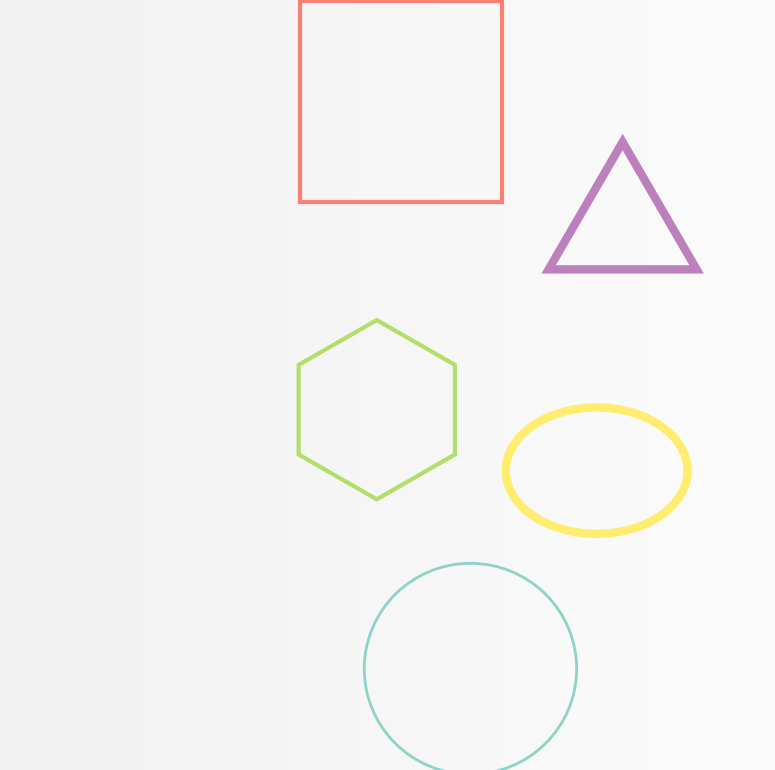[{"shape": "circle", "thickness": 1, "radius": 0.69, "center": [0.607, 0.131]}, {"shape": "square", "thickness": 1.5, "radius": 0.65, "center": [0.518, 0.869]}, {"shape": "hexagon", "thickness": 1.5, "radius": 0.58, "center": [0.486, 0.468]}, {"shape": "triangle", "thickness": 3, "radius": 0.55, "center": [0.803, 0.705]}, {"shape": "oval", "thickness": 3, "radius": 0.59, "center": [0.77, 0.389]}]